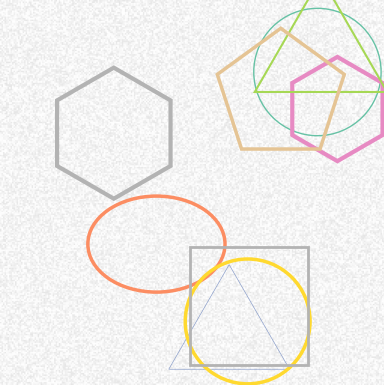[{"shape": "circle", "thickness": 1, "radius": 0.83, "center": [0.825, 0.813]}, {"shape": "oval", "thickness": 2.5, "radius": 0.89, "center": [0.406, 0.366]}, {"shape": "triangle", "thickness": 0.5, "radius": 0.91, "center": [0.595, 0.131]}, {"shape": "hexagon", "thickness": 3, "radius": 0.68, "center": [0.876, 0.717]}, {"shape": "triangle", "thickness": 1.5, "radius": 0.99, "center": [0.834, 0.86]}, {"shape": "circle", "thickness": 2.5, "radius": 0.81, "center": [0.643, 0.165]}, {"shape": "pentagon", "thickness": 2.5, "radius": 0.87, "center": [0.729, 0.753]}, {"shape": "hexagon", "thickness": 3, "radius": 0.85, "center": [0.296, 0.654]}, {"shape": "square", "thickness": 2, "radius": 0.76, "center": [0.647, 0.206]}]